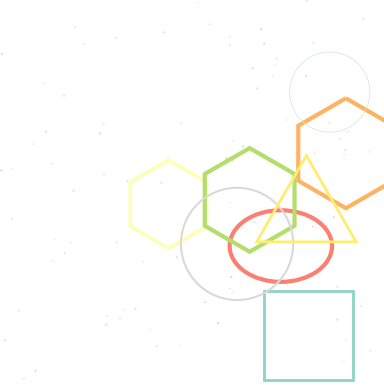[{"shape": "square", "thickness": 2, "radius": 0.58, "center": [0.801, 0.127]}, {"shape": "hexagon", "thickness": 2.5, "radius": 0.57, "center": [0.438, 0.47]}, {"shape": "oval", "thickness": 3, "radius": 0.66, "center": [0.729, 0.361]}, {"shape": "hexagon", "thickness": 3, "radius": 0.71, "center": [0.898, 0.602]}, {"shape": "hexagon", "thickness": 3, "radius": 0.67, "center": [0.648, 0.481]}, {"shape": "circle", "thickness": 1.5, "radius": 0.73, "center": [0.616, 0.366]}, {"shape": "circle", "thickness": 0.5, "radius": 0.52, "center": [0.857, 0.761]}, {"shape": "triangle", "thickness": 2, "radius": 0.75, "center": [0.796, 0.446]}]